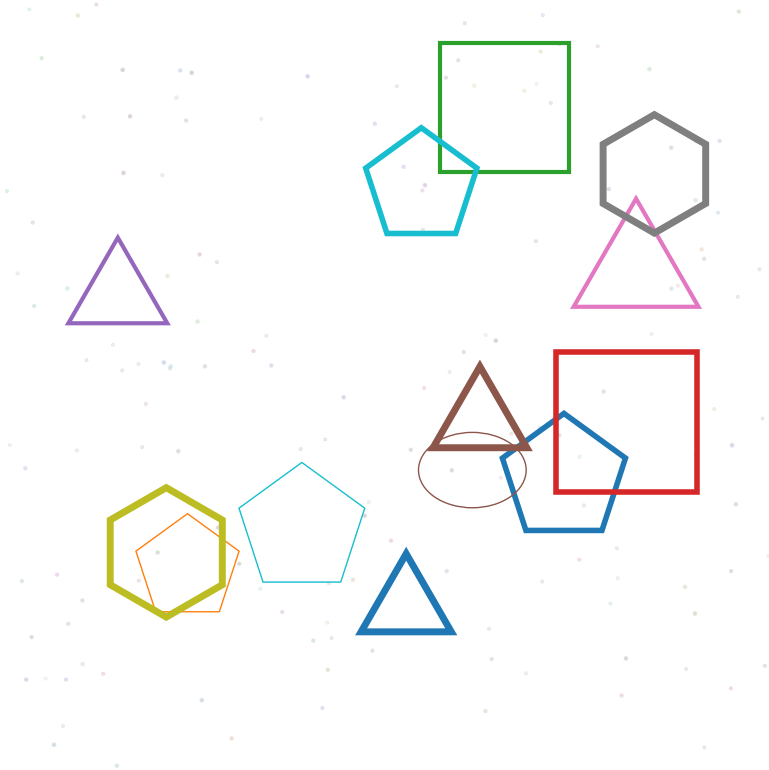[{"shape": "triangle", "thickness": 2.5, "radius": 0.34, "center": [0.528, 0.213]}, {"shape": "pentagon", "thickness": 2, "radius": 0.42, "center": [0.732, 0.379]}, {"shape": "pentagon", "thickness": 0.5, "radius": 0.35, "center": [0.244, 0.262]}, {"shape": "square", "thickness": 1.5, "radius": 0.42, "center": [0.655, 0.86]}, {"shape": "square", "thickness": 2, "radius": 0.46, "center": [0.814, 0.452]}, {"shape": "triangle", "thickness": 1.5, "radius": 0.37, "center": [0.153, 0.617]}, {"shape": "triangle", "thickness": 2.5, "radius": 0.35, "center": [0.623, 0.454]}, {"shape": "oval", "thickness": 0.5, "radius": 0.35, "center": [0.613, 0.39]}, {"shape": "triangle", "thickness": 1.5, "radius": 0.47, "center": [0.826, 0.648]}, {"shape": "hexagon", "thickness": 2.5, "radius": 0.38, "center": [0.85, 0.774]}, {"shape": "hexagon", "thickness": 2.5, "radius": 0.42, "center": [0.216, 0.283]}, {"shape": "pentagon", "thickness": 2, "radius": 0.38, "center": [0.547, 0.758]}, {"shape": "pentagon", "thickness": 0.5, "radius": 0.43, "center": [0.392, 0.314]}]